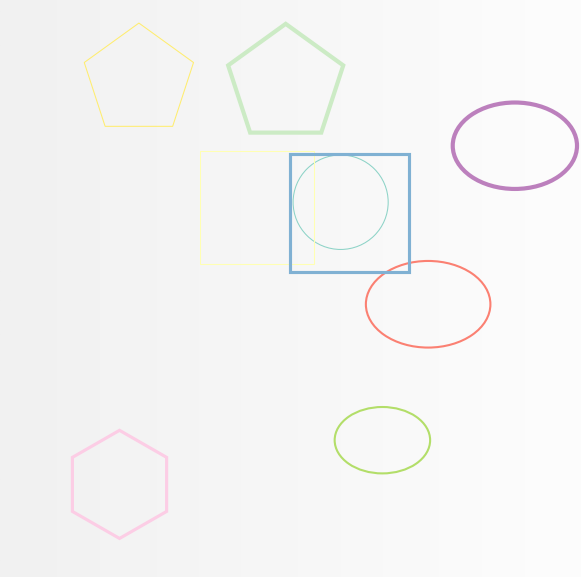[{"shape": "circle", "thickness": 0.5, "radius": 0.41, "center": [0.586, 0.649]}, {"shape": "square", "thickness": 0.5, "radius": 0.49, "center": [0.442, 0.64]}, {"shape": "oval", "thickness": 1, "radius": 0.54, "center": [0.737, 0.472]}, {"shape": "square", "thickness": 1.5, "radius": 0.51, "center": [0.601, 0.631]}, {"shape": "oval", "thickness": 1, "radius": 0.41, "center": [0.658, 0.237]}, {"shape": "hexagon", "thickness": 1.5, "radius": 0.47, "center": [0.206, 0.16]}, {"shape": "oval", "thickness": 2, "radius": 0.53, "center": [0.886, 0.747]}, {"shape": "pentagon", "thickness": 2, "radius": 0.52, "center": [0.492, 0.854]}, {"shape": "pentagon", "thickness": 0.5, "radius": 0.49, "center": [0.239, 0.86]}]